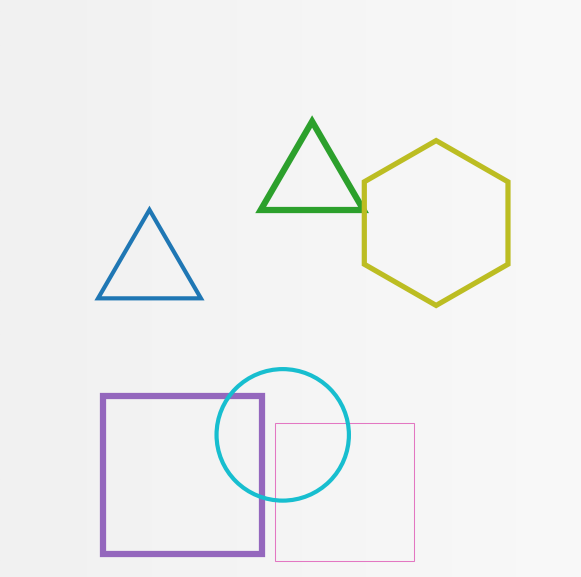[{"shape": "triangle", "thickness": 2, "radius": 0.51, "center": [0.257, 0.534]}, {"shape": "triangle", "thickness": 3, "radius": 0.51, "center": [0.537, 0.687]}, {"shape": "square", "thickness": 3, "radius": 0.69, "center": [0.314, 0.177]}, {"shape": "square", "thickness": 0.5, "radius": 0.6, "center": [0.593, 0.147]}, {"shape": "hexagon", "thickness": 2.5, "radius": 0.71, "center": [0.75, 0.613]}, {"shape": "circle", "thickness": 2, "radius": 0.57, "center": [0.486, 0.246]}]